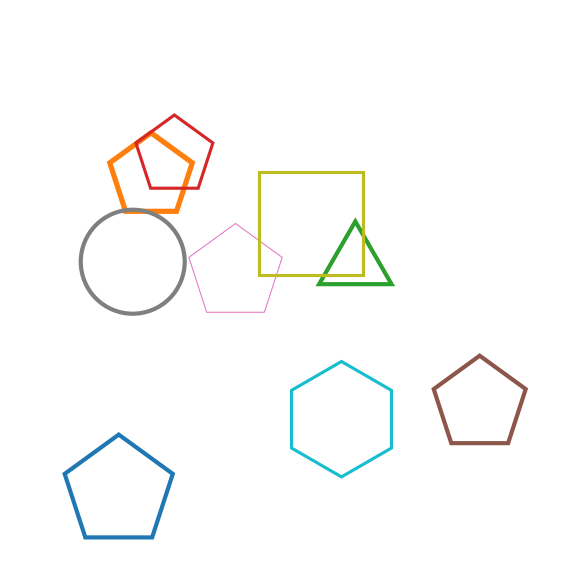[{"shape": "pentagon", "thickness": 2, "radius": 0.49, "center": [0.206, 0.148]}, {"shape": "pentagon", "thickness": 2.5, "radius": 0.38, "center": [0.262, 0.694]}, {"shape": "triangle", "thickness": 2, "radius": 0.36, "center": [0.615, 0.543]}, {"shape": "pentagon", "thickness": 1.5, "radius": 0.35, "center": [0.302, 0.73]}, {"shape": "pentagon", "thickness": 2, "radius": 0.42, "center": [0.831, 0.299]}, {"shape": "pentagon", "thickness": 0.5, "radius": 0.42, "center": [0.408, 0.527]}, {"shape": "circle", "thickness": 2, "radius": 0.45, "center": [0.23, 0.546]}, {"shape": "square", "thickness": 1.5, "radius": 0.45, "center": [0.538, 0.612]}, {"shape": "hexagon", "thickness": 1.5, "radius": 0.5, "center": [0.591, 0.273]}]